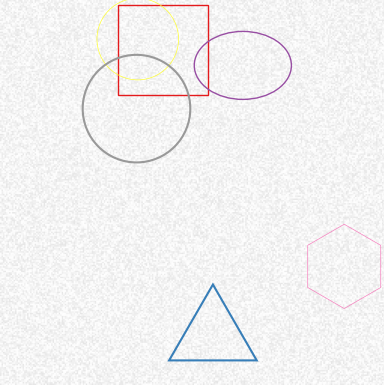[{"shape": "square", "thickness": 1, "radius": 0.59, "center": [0.423, 0.869]}, {"shape": "triangle", "thickness": 1.5, "radius": 0.66, "center": [0.553, 0.13]}, {"shape": "oval", "thickness": 1, "radius": 0.63, "center": [0.631, 0.83]}, {"shape": "circle", "thickness": 0.5, "radius": 0.53, "center": [0.358, 0.898]}, {"shape": "hexagon", "thickness": 0.5, "radius": 0.55, "center": [0.894, 0.308]}, {"shape": "circle", "thickness": 1.5, "radius": 0.7, "center": [0.355, 0.718]}]